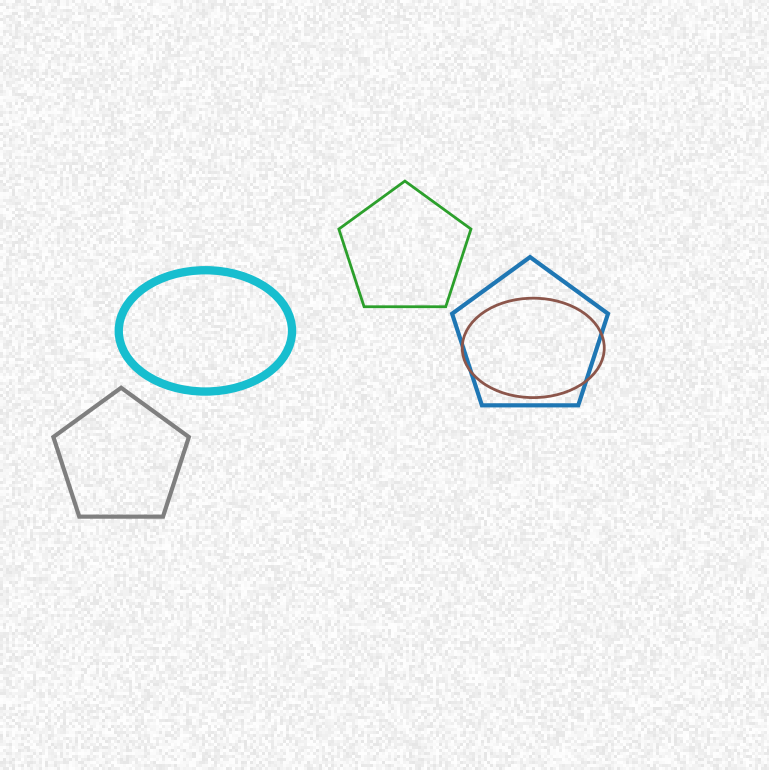[{"shape": "pentagon", "thickness": 1.5, "radius": 0.53, "center": [0.688, 0.56]}, {"shape": "pentagon", "thickness": 1, "radius": 0.45, "center": [0.526, 0.675]}, {"shape": "oval", "thickness": 1, "radius": 0.46, "center": [0.693, 0.548]}, {"shape": "pentagon", "thickness": 1.5, "radius": 0.46, "center": [0.157, 0.404]}, {"shape": "oval", "thickness": 3, "radius": 0.56, "center": [0.267, 0.57]}]